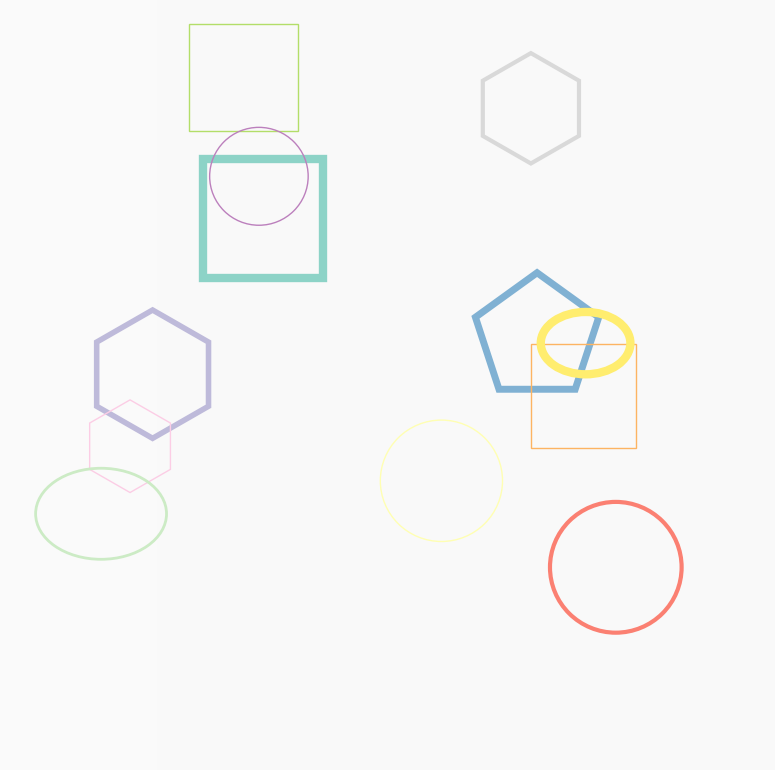[{"shape": "square", "thickness": 3, "radius": 0.39, "center": [0.34, 0.717]}, {"shape": "circle", "thickness": 0.5, "radius": 0.39, "center": [0.57, 0.376]}, {"shape": "hexagon", "thickness": 2, "radius": 0.42, "center": [0.197, 0.514]}, {"shape": "circle", "thickness": 1.5, "radius": 0.42, "center": [0.795, 0.263]}, {"shape": "pentagon", "thickness": 2.5, "radius": 0.42, "center": [0.693, 0.562]}, {"shape": "square", "thickness": 0.5, "radius": 0.34, "center": [0.753, 0.485]}, {"shape": "square", "thickness": 0.5, "radius": 0.35, "center": [0.314, 0.899]}, {"shape": "hexagon", "thickness": 0.5, "radius": 0.3, "center": [0.168, 0.421]}, {"shape": "hexagon", "thickness": 1.5, "radius": 0.36, "center": [0.685, 0.859]}, {"shape": "circle", "thickness": 0.5, "radius": 0.32, "center": [0.334, 0.771]}, {"shape": "oval", "thickness": 1, "radius": 0.42, "center": [0.13, 0.333]}, {"shape": "oval", "thickness": 3, "radius": 0.29, "center": [0.756, 0.554]}]